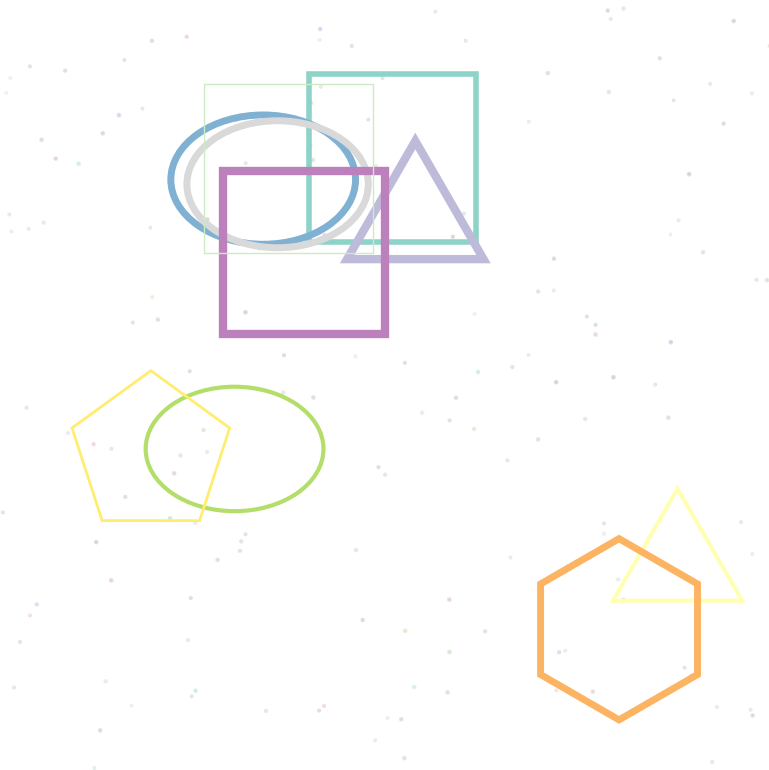[{"shape": "square", "thickness": 2, "radius": 0.54, "center": [0.51, 0.795]}, {"shape": "triangle", "thickness": 1.5, "radius": 0.48, "center": [0.88, 0.268]}, {"shape": "triangle", "thickness": 3, "radius": 0.51, "center": [0.539, 0.715]}, {"shape": "oval", "thickness": 2.5, "radius": 0.6, "center": [0.342, 0.767]}, {"shape": "hexagon", "thickness": 2.5, "radius": 0.59, "center": [0.804, 0.183]}, {"shape": "oval", "thickness": 1.5, "radius": 0.58, "center": [0.305, 0.417]}, {"shape": "oval", "thickness": 2.5, "radius": 0.59, "center": [0.36, 0.761]}, {"shape": "square", "thickness": 3, "radius": 0.53, "center": [0.395, 0.673]}, {"shape": "square", "thickness": 0.5, "radius": 0.55, "center": [0.375, 0.781]}, {"shape": "pentagon", "thickness": 1, "radius": 0.54, "center": [0.196, 0.411]}]